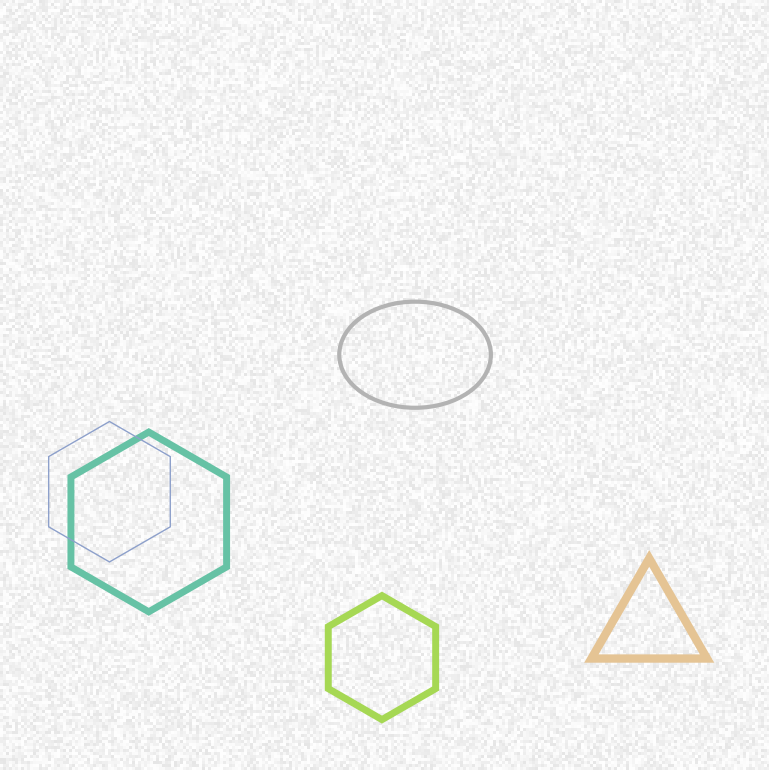[{"shape": "hexagon", "thickness": 2.5, "radius": 0.58, "center": [0.193, 0.322]}, {"shape": "hexagon", "thickness": 0.5, "radius": 0.46, "center": [0.142, 0.361]}, {"shape": "hexagon", "thickness": 2.5, "radius": 0.4, "center": [0.496, 0.146]}, {"shape": "triangle", "thickness": 3, "radius": 0.43, "center": [0.843, 0.188]}, {"shape": "oval", "thickness": 1.5, "radius": 0.49, "center": [0.539, 0.539]}]